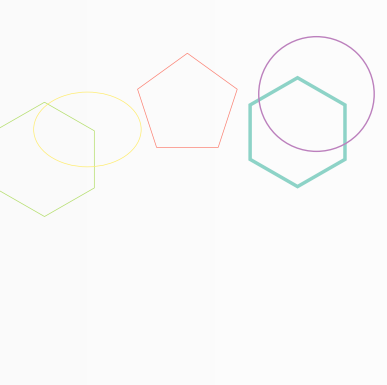[{"shape": "hexagon", "thickness": 2.5, "radius": 0.71, "center": [0.768, 0.657]}, {"shape": "pentagon", "thickness": 0.5, "radius": 0.68, "center": [0.484, 0.726]}, {"shape": "hexagon", "thickness": 0.5, "radius": 0.74, "center": [0.115, 0.586]}, {"shape": "circle", "thickness": 1, "radius": 0.74, "center": [0.817, 0.756]}, {"shape": "oval", "thickness": 0.5, "radius": 0.69, "center": [0.226, 0.664]}]